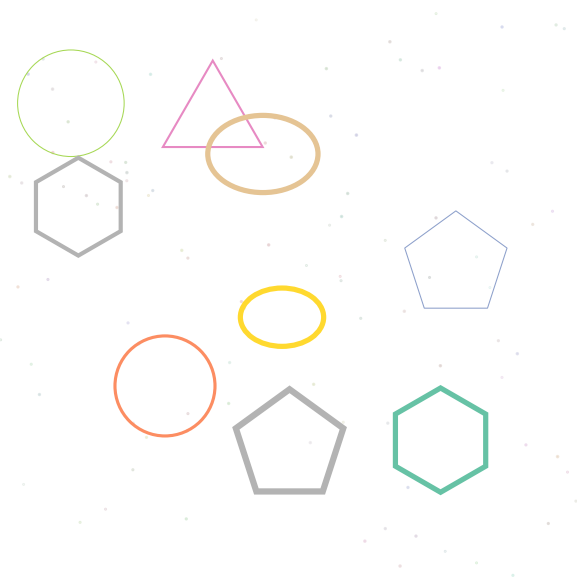[{"shape": "hexagon", "thickness": 2.5, "radius": 0.45, "center": [0.763, 0.237]}, {"shape": "circle", "thickness": 1.5, "radius": 0.43, "center": [0.286, 0.331]}, {"shape": "pentagon", "thickness": 0.5, "radius": 0.47, "center": [0.789, 0.541]}, {"shape": "triangle", "thickness": 1, "radius": 0.5, "center": [0.368, 0.794]}, {"shape": "circle", "thickness": 0.5, "radius": 0.46, "center": [0.123, 0.82]}, {"shape": "oval", "thickness": 2.5, "radius": 0.36, "center": [0.488, 0.45]}, {"shape": "oval", "thickness": 2.5, "radius": 0.48, "center": [0.455, 0.732]}, {"shape": "hexagon", "thickness": 2, "radius": 0.42, "center": [0.136, 0.641]}, {"shape": "pentagon", "thickness": 3, "radius": 0.49, "center": [0.501, 0.227]}]